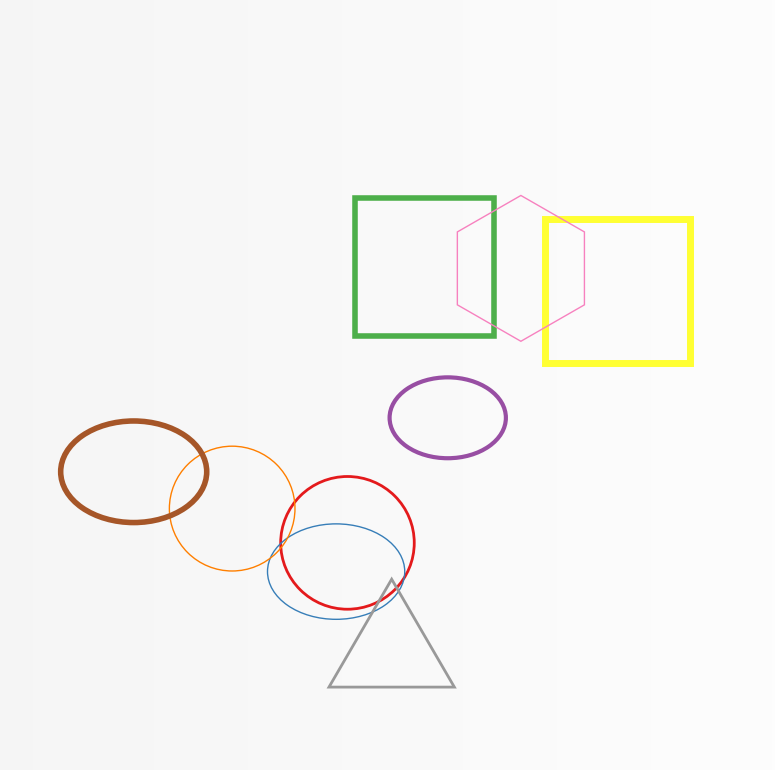[{"shape": "circle", "thickness": 1, "radius": 0.43, "center": [0.448, 0.295]}, {"shape": "oval", "thickness": 0.5, "radius": 0.44, "center": [0.434, 0.258]}, {"shape": "square", "thickness": 2, "radius": 0.45, "center": [0.548, 0.653]}, {"shape": "oval", "thickness": 1.5, "radius": 0.38, "center": [0.578, 0.457]}, {"shape": "circle", "thickness": 0.5, "radius": 0.41, "center": [0.3, 0.339]}, {"shape": "square", "thickness": 2.5, "radius": 0.47, "center": [0.796, 0.622]}, {"shape": "oval", "thickness": 2, "radius": 0.47, "center": [0.173, 0.387]}, {"shape": "hexagon", "thickness": 0.5, "radius": 0.47, "center": [0.672, 0.651]}, {"shape": "triangle", "thickness": 1, "radius": 0.47, "center": [0.505, 0.154]}]